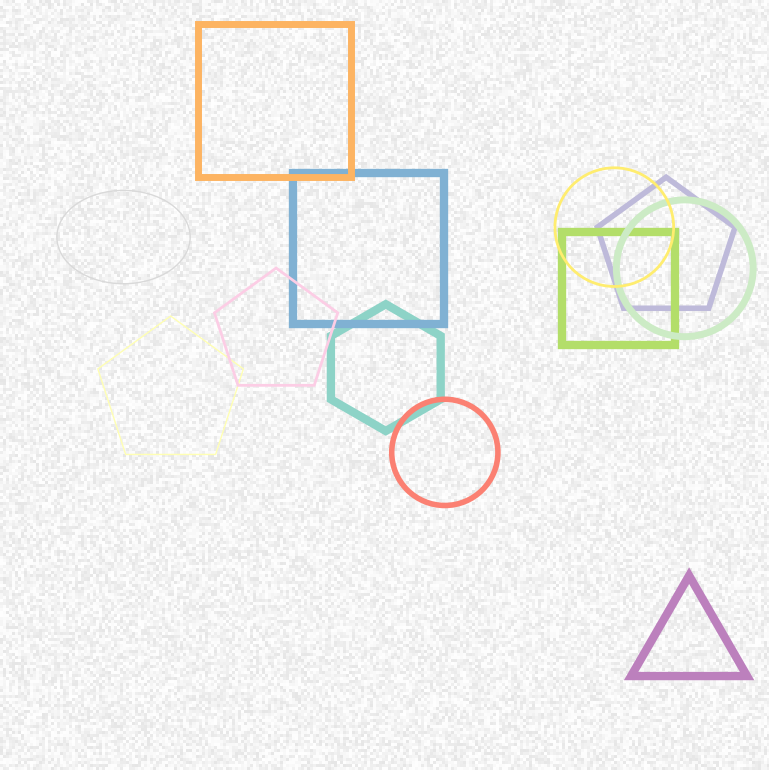[{"shape": "hexagon", "thickness": 3, "radius": 0.41, "center": [0.501, 0.523]}, {"shape": "pentagon", "thickness": 0.5, "radius": 0.5, "center": [0.222, 0.49]}, {"shape": "pentagon", "thickness": 2, "radius": 0.47, "center": [0.865, 0.676]}, {"shape": "circle", "thickness": 2, "radius": 0.34, "center": [0.578, 0.412]}, {"shape": "square", "thickness": 3, "radius": 0.49, "center": [0.479, 0.677]}, {"shape": "square", "thickness": 2.5, "radius": 0.5, "center": [0.356, 0.869]}, {"shape": "square", "thickness": 3, "radius": 0.37, "center": [0.803, 0.625]}, {"shape": "pentagon", "thickness": 1, "radius": 0.42, "center": [0.359, 0.568]}, {"shape": "oval", "thickness": 0.5, "radius": 0.43, "center": [0.16, 0.692]}, {"shape": "triangle", "thickness": 3, "radius": 0.43, "center": [0.895, 0.165]}, {"shape": "circle", "thickness": 2.5, "radius": 0.44, "center": [0.889, 0.652]}, {"shape": "circle", "thickness": 1, "radius": 0.39, "center": [0.798, 0.705]}]